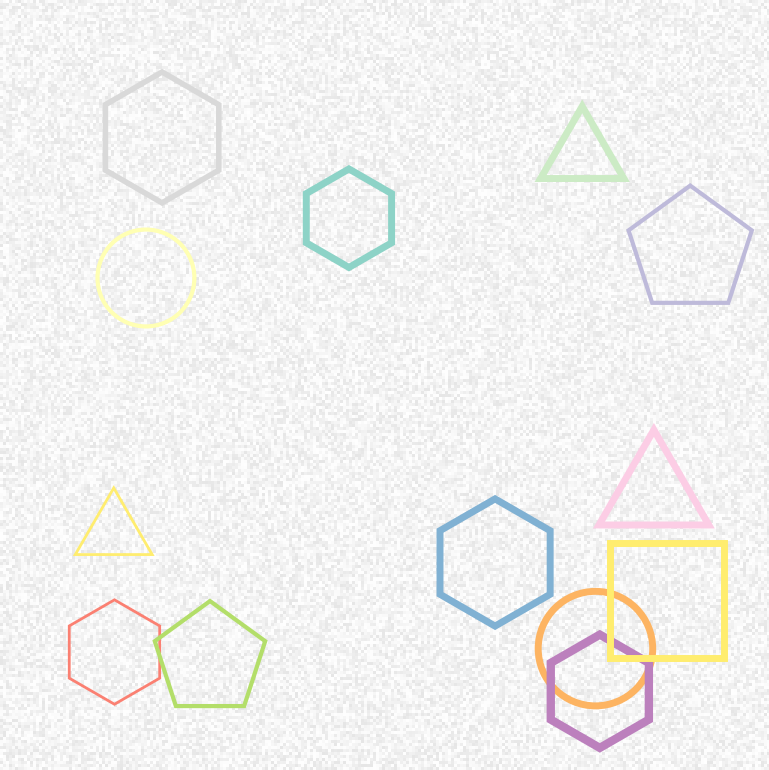[{"shape": "hexagon", "thickness": 2.5, "radius": 0.32, "center": [0.453, 0.717]}, {"shape": "circle", "thickness": 1.5, "radius": 0.31, "center": [0.19, 0.639]}, {"shape": "pentagon", "thickness": 1.5, "radius": 0.42, "center": [0.896, 0.675]}, {"shape": "hexagon", "thickness": 1, "radius": 0.34, "center": [0.149, 0.153]}, {"shape": "hexagon", "thickness": 2.5, "radius": 0.41, "center": [0.643, 0.269]}, {"shape": "circle", "thickness": 2.5, "radius": 0.37, "center": [0.773, 0.158]}, {"shape": "pentagon", "thickness": 1.5, "radius": 0.38, "center": [0.273, 0.144]}, {"shape": "triangle", "thickness": 2.5, "radius": 0.41, "center": [0.849, 0.359]}, {"shape": "hexagon", "thickness": 2, "radius": 0.43, "center": [0.211, 0.822]}, {"shape": "hexagon", "thickness": 3, "radius": 0.37, "center": [0.779, 0.102]}, {"shape": "triangle", "thickness": 2.5, "radius": 0.31, "center": [0.756, 0.799]}, {"shape": "square", "thickness": 2.5, "radius": 0.37, "center": [0.866, 0.22]}, {"shape": "triangle", "thickness": 1, "radius": 0.29, "center": [0.148, 0.309]}]